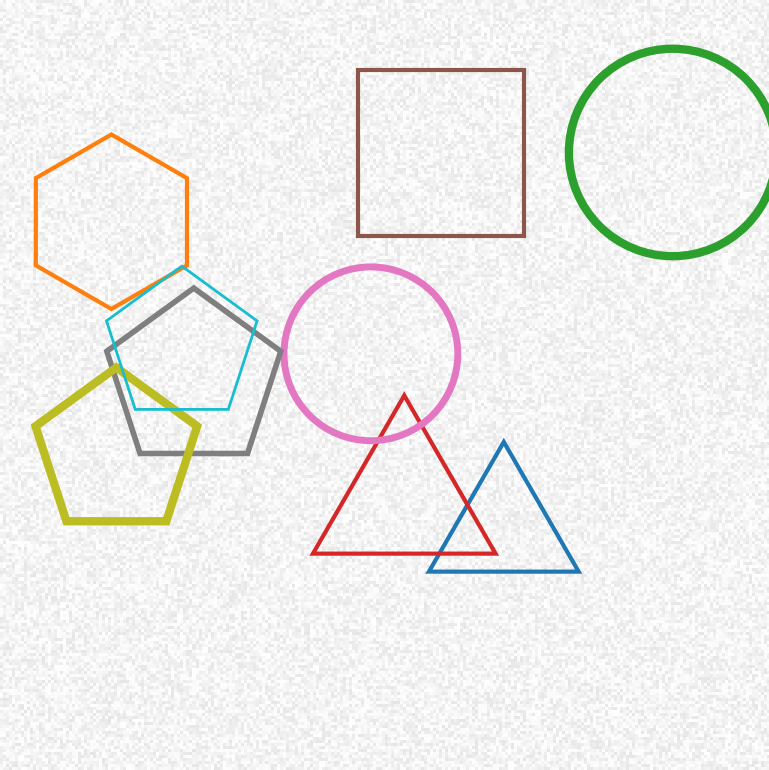[{"shape": "triangle", "thickness": 1.5, "radius": 0.56, "center": [0.654, 0.314]}, {"shape": "hexagon", "thickness": 1.5, "radius": 0.57, "center": [0.145, 0.712]}, {"shape": "circle", "thickness": 3, "radius": 0.67, "center": [0.874, 0.802]}, {"shape": "triangle", "thickness": 1.5, "radius": 0.68, "center": [0.525, 0.349]}, {"shape": "square", "thickness": 1.5, "radius": 0.54, "center": [0.573, 0.801]}, {"shape": "circle", "thickness": 2.5, "radius": 0.56, "center": [0.482, 0.541]}, {"shape": "pentagon", "thickness": 2, "radius": 0.59, "center": [0.252, 0.507]}, {"shape": "pentagon", "thickness": 3, "radius": 0.55, "center": [0.151, 0.412]}, {"shape": "pentagon", "thickness": 1, "radius": 0.51, "center": [0.236, 0.552]}]